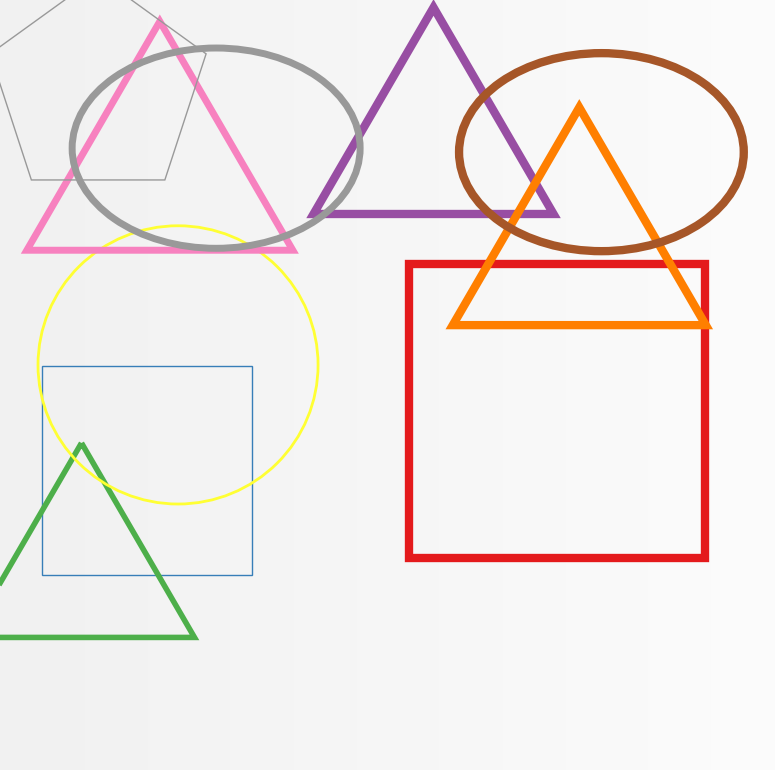[{"shape": "square", "thickness": 3, "radius": 0.95, "center": [0.718, 0.466]}, {"shape": "square", "thickness": 0.5, "radius": 0.68, "center": [0.19, 0.389]}, {"shape": "triangle", "thickness": 2, "radius": 0.84, "center": [0.105, 0.256]}, {"shape": "triangle", "thickness": 3, "radius": 0.89, "center": [0.559, 0.811]}, {"shape": "triangle", "thickness": 3, "radius": 0.94, "center": [0.747, 0.672]}, {"shape": "circle", "thickness": 1, "radius": 0.9, "center": [0.23, 0.526]}, {"shape": "oval", "thickness": 3, "radius": 0.92, "center": [0.776, 0.802]}, {"shape": "triangle", "thickness": 2.5, "radius": 0.99, "center": [0.206, 0.774]}, {"shape": "oval", "thickness": 2.5, "radius": 0.93, "center": [0.279, 0.808]}, {"shape": "pentagon", "thickness": 0.5, "radius": 0.73, "center": [0.127, 0.885]}]